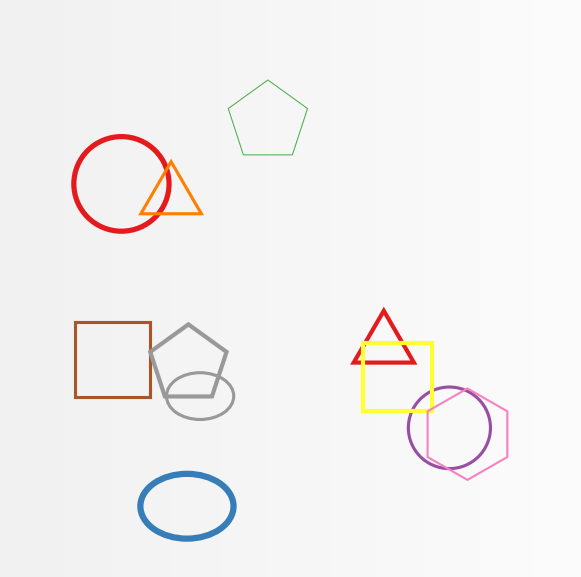[{"shape": "triangle", "thickness": 2, "radius": 0.3, "center": [0.66, 0.401]}, {"shape": "circle", "thickness": 2.5, "radius": 0.41, "center": [0.209, 0.681]}, {"shape": "oval", "thickness": 3, "radius": 0.4, "center": [0.322, 0.123]}, {"shape": "pentagon", "thickness": 0.5, "radius": 0.36, "center": [0.461, 0.789]}, {"shape": "circle", "thickness": 1.5, "radius": 0.35, "center": [0.773, 0.258]}, {"shape": "triangle", "thickness": 1.5, "radius": 0.3, "center": [0.294, 0.659]}, {"shape": "square", "thickness": 2, "radius": 0.29, "center": [0.684, 0.346]}, {"shape": "square", "thickness": 1.5, "radius": 0.32, "center": [0.194, 0.377]}, {"shape": "hexagon", "thickness": 1, "radius": 0.4, "center": [0.804, 0.247]}, {"shape": "pentagon", "thickness": 2, "radius": 0.34, "center": [0.324, 0.368]}, {"shape": "oval", "thickness": 1.5, "radius": 0.29, "center": [0.344, 0.313]}]